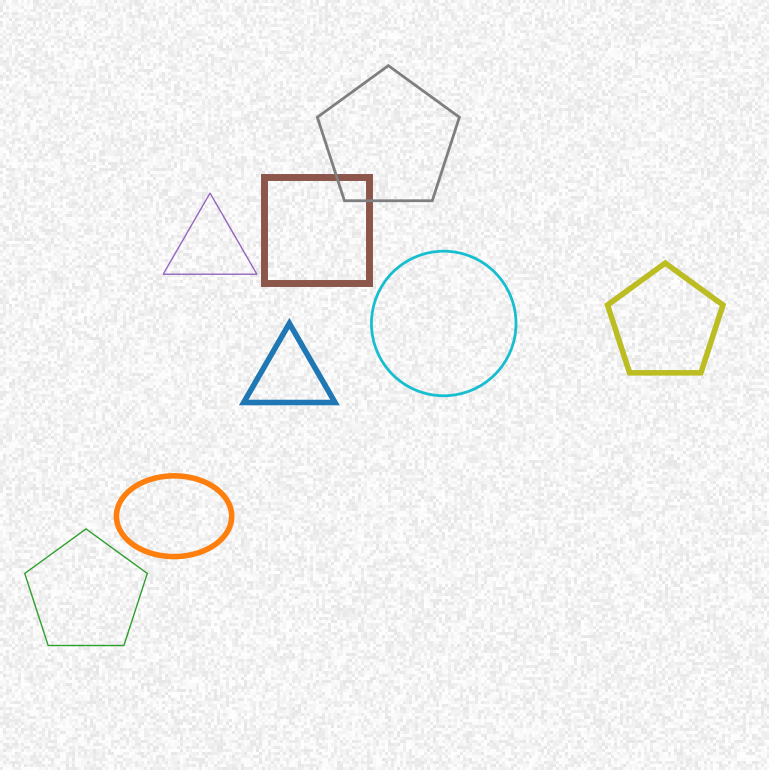[{"shape": "triangle", "thickness": 2, "radius": 0.34, "center": [0.376, 0.512]}, {"shape": "oval", "thickness": 2, "radius": 0.37, "center": [0.226, 0.33]}, {"shape": "pentagon", "thickness": 0.5, "radius": 0.42, "center": [0.112, 0.229]}, {"shape": "triangle", "thickness": 0.5, "radius": 0.35, "center": [0.273, 0.679]}, {"shape": "square", "thickness": 2.5, "radius": 0.34, "center": [0.411, 0.702]}, {"shape": "pentagon", "thickness": 1, "radius": 0.49, "center": [0.504, 0.818]}, {"shape": "pentagon", "thickness": 2, "radius": 0.39, "center": [0.864, 0.58]}, {"shape": "circle", "thickness": 1, "radius": 0.47, "center": [0.576, 0.58]}]